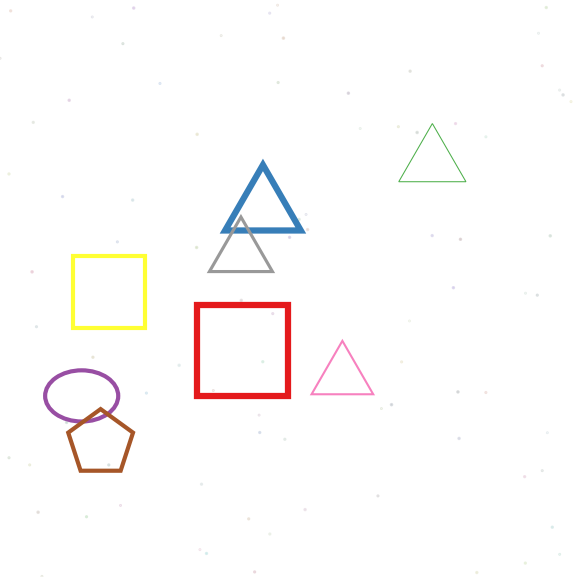[{"shape": "square", "thickness": 3, "radius": 0.4, "center": [0.42, 0.393]}, {"shape": "triangle", "thickness": 3, "radius": 0.38, "center": [0.455, 0.638]}, {"shape": "triangle", "thickness": 0.5, "radius": 0.34, "center": [0.749, 0.718]}, {"shape": "oval", "thickness": 2, "radius": 0.32, "center": [0.141, 0.314]}, {"shape": "square", "thickness": 2, "radius": 0.31, "center": [0.189, 0.494]}, {"shape": "pentagon", "thickness": 2, "radius": 0.29, "center": [0.174, 0.232]}, {"shape": "triangle", "thickness": 1, "radius": 0.31, "center": [0.593, 0.347]}, {"shape": "triangle", "thickness": 1.5, "radius": 0.31, "center": [0.417, 0.56]}]